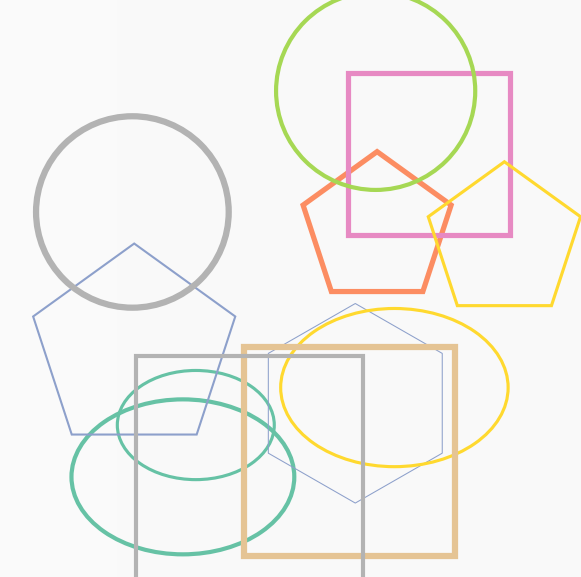[{"shape": "oval", "thickness": 1.5, "radius": 0.68, "center": [0.337, 0.263]}, {"shape": "oval", "thickness": 2, "radius": 0.96, "center": [0.315, 0.173]}, {"shape": "pentagon", "thickness": 2.5, "radius": 0.67, "center": [0.649, 0.603]}, {"shape": "hexagon", "thickness": 0.5, "radius": 0.86, "center": [0.611, 0.301]}, {"shape": "pentagon", "thickness": 1, "radius": 0.91, "center": [0.231, 0.395]}, {"shape": "square", "thickness": 2.5, "radius": 0.7, "center": [0.738, 0.732]}, {"shape": "circle", "thickness": 2, "radius": 0.86, "center": [0.646, 0.842]}, {"shape": "pentagon", "thickness": 1.5, "radius": 0.69, "center": [0.868, 0.581]}, {"shape": "oval", "thickness": 1.5, "radius": 0.98, "center": [0.679, 0.328]}, {"shape": "square", "thickness": 3, "radius": 0.91, "center": [0.602, 0.217]}, {"shape": "square", "thickness": 2, "radius": 0.97, "center": [0.429, 0.189]}, {"shape": "circle", "thickness": 3, "radius": 0.83, "center": [0.228, 0.632]}]